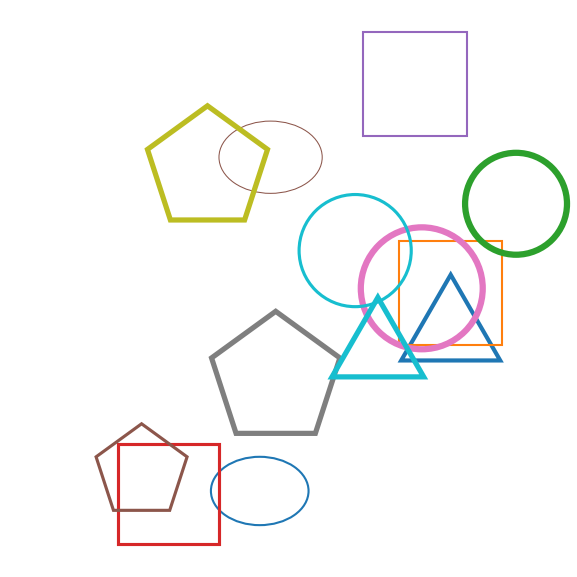[{"shape": "oval", "thickness": 1, "radius": 0.42, "center": [0.45, 0.149]}, {"shape": "triangle", "thickness": 2, "radius": 0.49, "center": [0.78, 0.424]}, {"shape": "square", "thickness": 1, "radius": 0.45, "center": [0.78, 0.491]}, {"shape": "circle", "thickness": 3, "radius": 0.44, "center": [0.894, 0.646]}, {"shape": "square", "thickness": 1.5, "radius": 0.43, "center": [0.292, 0.144]}, {"shape": "square", "thickness": 1, "radius": 0.45, "center": [0.719, 0.853]}, {"shape": "pentagon", "thickness": 1.5, "radius": 0.41, "center": [0.245, 0.182]}, {"shape": "oval", "thickness": 0.5, "radius": 0.45, "center": [0.469, 0.727]}, {"shape": "circle", "thickness": 3, "radius": 0.53, "center": [0.73, 0.5]}, {"shape": "pentagon", "thickness": 2.5, "radius": 0.58, "center": [0.477, 0.343]}, {"shape": "pentagon", "thickness": 2.5, "radius": 0.55, "center": [0.359, 0.707]}, {"shape": "triangle", "thickness": 2.5, "radius": 0.46, "center": [0.654, 0.392]}, {"shape": "circle", "thickness": 1.5, "radius": 0.49, "center": [0.615, 0.565]}]